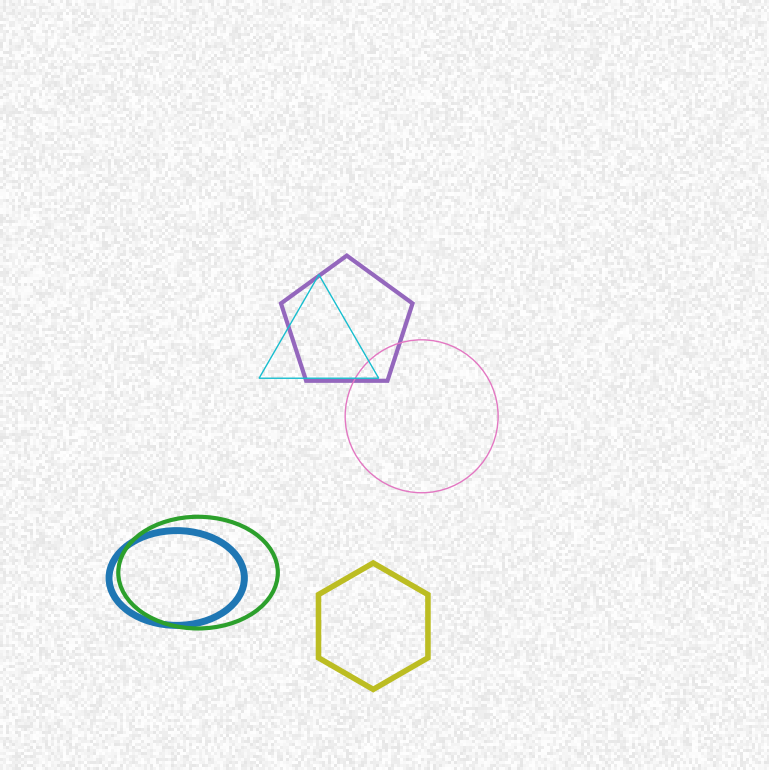[{"shape": "oval", "thickness": 2.5, "radius": 0.44, "center": [0.229, 0.249]}, {"shape": "oval", "thickness": 1.5, "radius": 0.52, "center": [0.257, 0.256]}, {"shape": "pentagon", "thickness": 1.5, "radius": 0.45, "center": [0.45, 0.578]}, {"shape": "circle", "thickness": 0.5, "radius": 0.5, "center": [0.548, 0.459]}, {"shape": "hexagon", "thickness": 2, "radius": 0.41, "center": [0.485, 0.187]}, {"shape": "triangle", "thickness": 0.5, "radius": 0.45, "center": [0.414, 0.554]}]